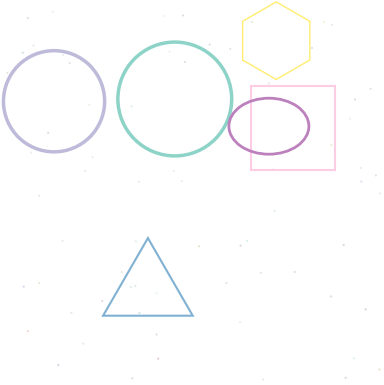[{"shape": "circle", "thickness": 2.5, "radius": 0.74, "center": [0.454, 0.743]}, {"shape": "circle", "thickness": 2.5, "radius": 0.66, "center": [0.14, 0.737]}, {"shape": "triangle", "thickness": 1.5, "radius": 0.67, "center": [0.384, 0.247]}, {"shape": "square", "thickness": 1.5, "radius": 0.54, "center": [0.761, 0.667]}, {"shape": "oval", "thickness": 2, "radius": 0.52, "center": [0.698, 0.672]}, {"shape": "hexagon", "thickness": 1, "radius": 0.5, "center": [0.717, 0.894]}]